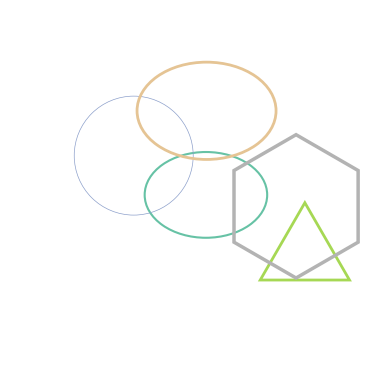[{"shape": "oval", "thickness": 1.5, "radius": 0.8, "center": [0.535, 0.494]}, {"shape": "circle", "thickness": 0.5, "radius": 0.77, "center": [0.347, 0.596]}, {"shape": "triangle", "thickness": 2, "radius": 0.67, "center": [0.792, 0.34]}, {"shape": "oval", "thickness": 2, "radius": 0.9, "center": [0.536, 0.712]}, {"shape": "hexagon", "thickness": 2.5, "radius": 0.93, "center": [0.769, 0.464]}]